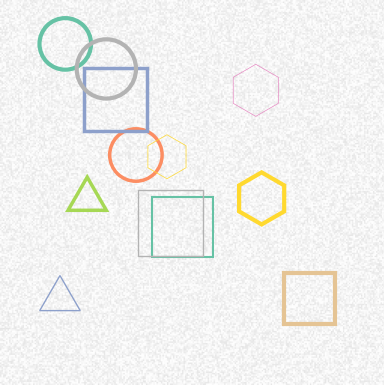[{"shape": "square", "thickness": 1.5, "radius": 0.39, "center": [0.474, 0.41]}, {"shape": "circle", "thickness": 3, "radius": 0.33, "center": [0.17, 0.886]}, {"shape": "circle", "thickness": 2.5, "radius": 0.34, "center": [0.353, 0.597]}, {"shape": "triangle", "thickness": 1, "radius": 0.3, "center": [0.156, 0.224]}, {"shape": "square", "thickness": 2.5, "radius": 0.41, "center": [0.299, 0.742]}, {"shape": "hexagon", "thickness": 0.5, "radius": 0.34, "center": [0.664, 0.765]}, {"shape": "triangle", "thickness": 2.5, "radius": 0.29, "center": [0.226, 0.482]}, {"shape": "hexagon", "thickness": 0.5, "radius": 0.29, "center": [0.434, 0.593]}, {"shape": "hexagon", "thickness": 3, "radius": 0.34, "center": [0.68, 0.485]}, {"shape": "square", "thickness": 3, "radius": 0.33, "center": [0.804, 0.225]}, {"shape": "square", "thickness": 1, "radius": 0.42, "center": [0.443, 0.421]}, {"shape": "circle", "thickness": 3, "radius": 0.38, "center": [0.276, 0.821]}]